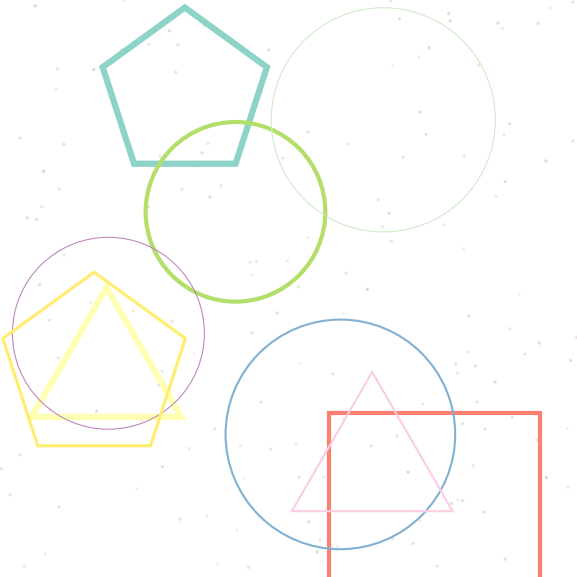[{"shape": "pentagon", "thickness": 3, "radius": 0.75, "center": [0.32, 0.837]}, {"shape": "triangle", "thickness": 3, "radius": 0.75, "center": [0.184, 0.352]}, {"shape": "square", "thickness": 2, "radius": 0.91, "center": [0.753, 0.102]}, {"shape": "circle", "thickness": 1, "radius": 0.99, "center": [0.589, 0.247]}, {"shape": "circle", "thickness": 2, "radius": 0.78, "center": [0.408, 0.632]}, {"shape": "triangle", "thickness": 1, "radius": 0.8, "center": [0.645, 0.194]}, {"shape": "circle", "thickness": 0.5, "radius": 0.83, "center": [0.188, 0.422]}, {"shape": "circle", "thickness": 0.5, "radius": 0.97, "center": [0.664, 0.792]}, {"shape": "pentagon", "thickness": 1.5, "radius": 0.83, "center": [0.163, 0.362]}]